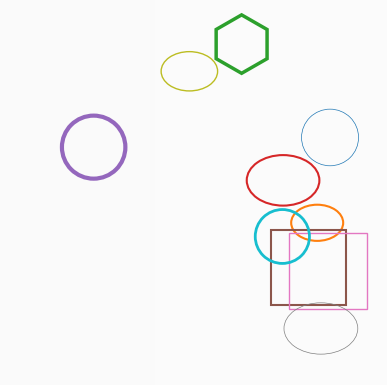[{"shape": "circle", "thickness": 0.5, "radius": 0.37, "center": [0.852, 0.643]}, {"shape": "oval", "thickness": 1.5, "radius": 0.34, "center": [0.819, 0.421]}, {"shape": "hexagon", "thickness": 2.5, "radius": 0.38, "center": [0.624, 0.885]}, {"shape": "oval", "thickness": 1.5, "radius": 0.47, "center": [0.73, 0.532]}, {"shape": "circle", "thickness": 3, "radius": 0.41, "center": [0.242, 0.618]}, {"shape": "square", "thickness": 1.5, "radius": 0.49, "center": [0.796, 0.305]}, {"shape": "square", "thickness": 1, "radius": 0.5, "center": [0.846, 0.296]}, {"shape": "oval", "thickness": 0.5, "radius": 0.48, "center": [0.828, 0.147]}, {"shape": "oval", "thickness": 1, "radius": 0.36, "center": [0.489, 0.815]}, {"shape": "circle", "thickness": 2, "radius": 0.35, "center": [0.729, 0.386]}]